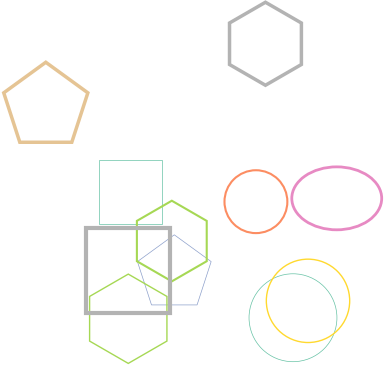[{"shape": "square", "thickness": 0.5, "radius": 0.41, "center": [0.338, 0.501]}, {"shape": "circle", "thickness": 0.5, "radius": 0.57, "center": [0.761, 0.175]}, {"shape": "circle", "thickness": 1.5, "radius": 0.41, "center": [0.665, 0.476]}, {"shape": "pentagon", "thickness": 0.5, "radius": 0.5, "center": [0.453, 0.289]}, {"shape": "oval", "thickness": 2, "radius": 0.58, "center": [0.875, 0.485]}, {"shape": "hexagon", "thickness": 1, "radius": 0.58, "center": [0.333, 0.172]}, {"shape": "hexagon", "thickness": 1.5, "radius": 0.52, "center": [0.446, 0.374]}, {"shape": "circle", "thickness": 1, "radius": 0.54, "center": [0.8, 0.219]}, {"shape": "pentagon", "thickness": 2.5, "radius": 0.57, "center": [0.119, 0.723]}, {"shape": "hexagon", "thickness": 2.5, "radius": 0.54, "center": [0.689, 0.886]}, {"shape": "square", "thickness": 3, "radius": 0.55, "center": [0.332, 0.298]}]